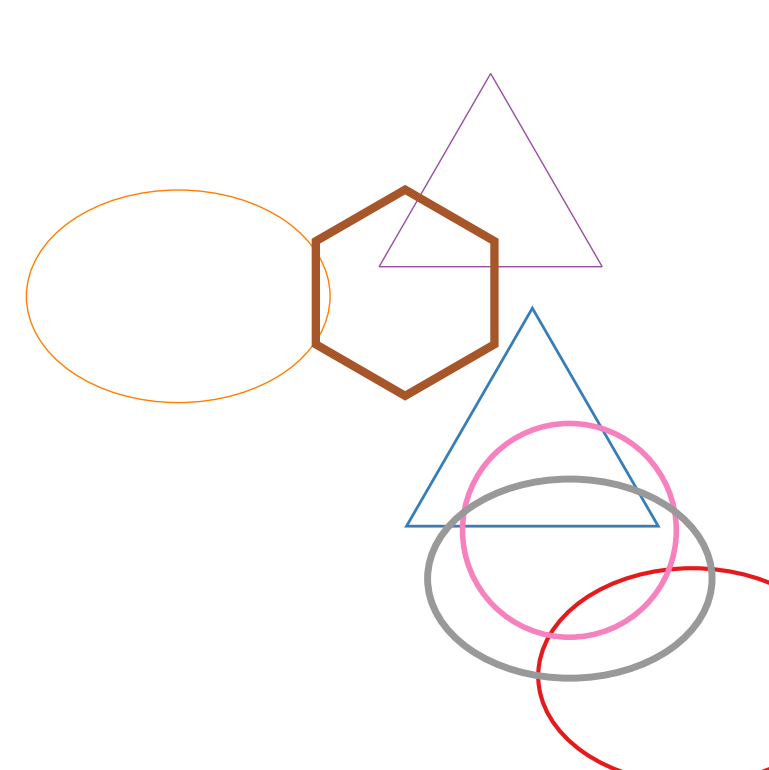[{"shape": "oval", "thickness": 1.5, "radius": 1.0, "center": [0.899, 0.122]}, {"shape": "triangle", "thickness": 1, "radius": 0.94, "center": [0.691, 0.411]}, {"shape": "triangle", "thickness": 0.5, "radius": 0.84, "center": [0.637, 0.737]}, {"shape": "oval", "thickness": 0.5, "radius": 0.99, "center": [0.231, 0.615]}, {"shape": "hexagon", "thickness": 3, "radius": 0.67, "center": [0.526, 0.62]}, {"shape": "circle", "thickness": 2, "radius": 0.69, "center": [0.74, 0.311]}, {"shape": "oval", "thickness": 2.5, "radius": 0.92, "center": [0.74, 0.249]}]